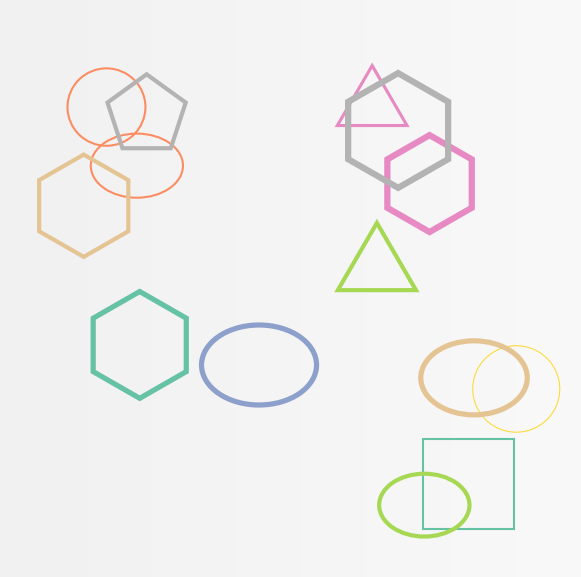[{"shape": "hexagon", "thickness": 2.5, "radius": 0.46, "center": [0.24, 0.402]}, {"shape": "square", "thickness": 1, "radius": 0.39, "center": [0.806, 0.162]}, {"shape": "oval", "thickness": 1, "radius": 0.4, "center": [0.235, 0.712]}, {"shape": "circle", "thickness": 1, "radius": 0.34, "center": [0.183, 0.814]}, {"shape": "oval", "thickness": 2.5, "radius": 0.49, "center": [0.446, 0.367]}, {"shape": "hexagon", "thickness": 3, "radius": 0.42, "center": [0.739, 0.681]}, {"shape": "triangle", "thickness": 1.5, "radius": 0.35, "center": [0.64, 0.816]}, {"shape": "triangle", "thickness": 2, "radius": 0.39, "center": [0.648, 0.536]}, {"shape": "oval", "thickness": 2, "radius": 0.39, "center": [0.73, 0.124]}, {"shape": "circle", "thickness": 0.5, "radius": 0.37, "center": [0.888, 0.326]}, {"shape": "hexagon", "thickness": 2, "radius": 0.44, "center": [0.144, 0.643]}, {"shape": "oval", "thickness": 2.5, "radius": 0.46, "center": [0.816, 0.345]}, {"shape": "hexagon", "thickness": 3, "radius": 0.5, "center": [0.685, 0.773]}, {"shape": "pentagon", "thickness": 2, "radius": 0.35, "center": [0.252, 0.8]}]